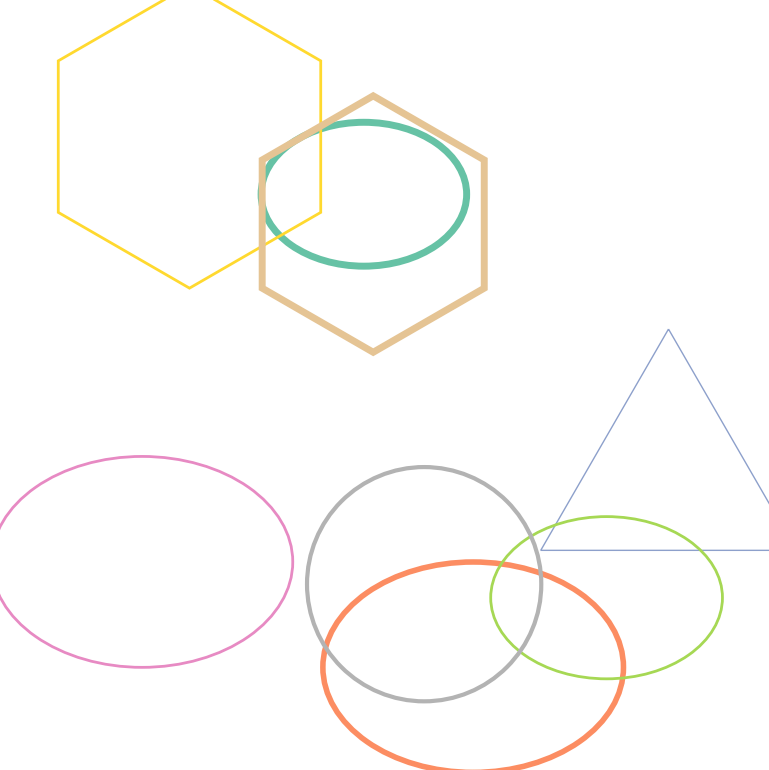[{"shape": "oval", "thickness": 2.5, "radius": 0.67, "center": [0.473, 0.748]}, {"shape": "oval", "thickness": 2, "radius": 0.98, "center": [0.615, 0.133]}, {"shape": "triangle", "thickness": 0.5, "radius": 0.96, "center": [0.868, 0.381]}, {"shape": "oval", "thickness": 1, "radius": 0.98, "center": [0.185, 0.27]}, {"shape": "oval", "thickness": 1, "radius": 0.75, "center": [0.788, 0.224]}, {"shape": "hexagon", "thickness": 1, "radius": 0.98, "center": [0.246, 0.823]}, {"shape": "hexagon", "thickness": 2.5, "radius": 0.83, "center": [0.485, 0.709]}, {"shape": "circle", "thickness": 1.5, "radius": 0.76, "center": [0.551, 0.241]}]